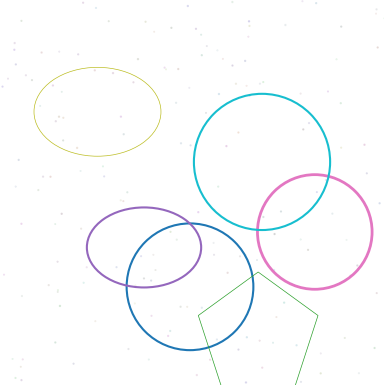[{"shape": "circle", "thickness": 1.5, "radius": 0.82, "center": [0.494, 0.255]}, {"shape": "pentagon", "thickness": 0.5, "radius": 0.82, "center": [0.671, 0.13]}, {"shape": "oval", "thickness": 1.5, "radius": 0.74, "center": [0.374, 0.357]}, {"shape": "circle", "thickness": 2, "radius": 0.74, "center": [0.818, 0.398]}, {"shape": "oval", "thickness": 0.5, "radius": 0.82, "center": [0.253, 0.71]}, {"shape": "circle", "thickness": 1.5, "radius": 0.88, "center": [0.681, 0.579]}]